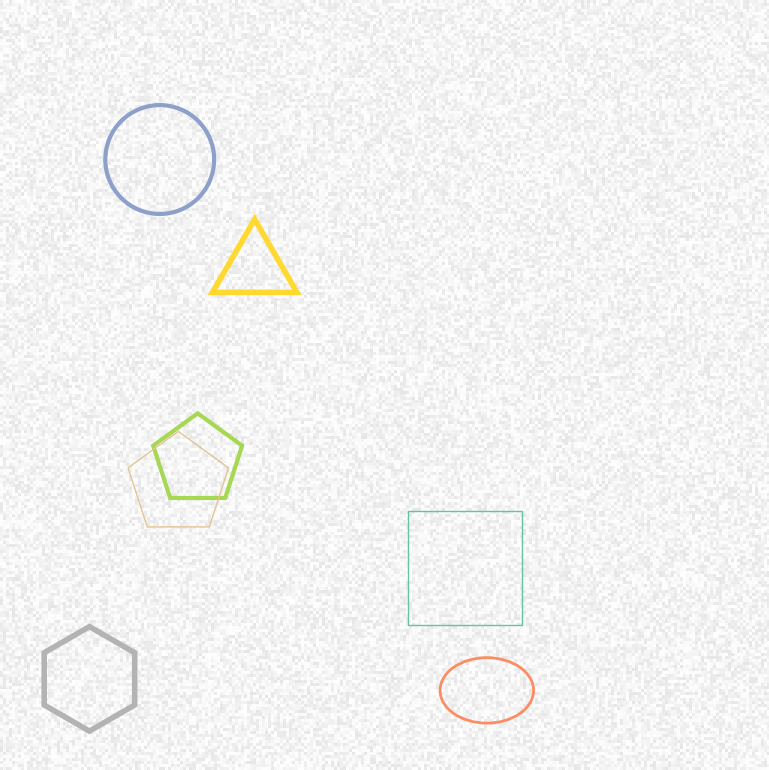[{"shape": "square", "thickness": 0.5, "radius": 0.37, "center": [0.604, 0.262]}, {"shape": "oval", "thickness": 1, "radius": 0.3, "center": [0.632, 0.103]}, {"shape": "circle", "thickness": 1.5, "radius": 0.35, "center": [0.207, 0.793]}, {"shape": "pentagon", "thickness": 1.5, "radius": 0.3, "center": [0.257, 0.402]}, {"shape": "triangle", "thickness": 2, "radius": 0.32, "center": [0.331, 0.652]}, {"shape": "pentagon", "thickness": 0.5, "radius": 0.34, "center": [0.232, 0.371]}, {"shape": "hexagon", "thickness": 2, "radius": 0.34, "center": [0.116, 0.118]}]